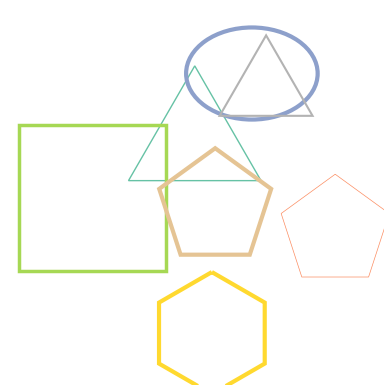[{"shape": "triangle", "thickness": 1, "radius": 0.99, "center": [0.506, 0.63]}, {"shape": "pentagon", "thickness": 0.5, "radius": 0.74, "center": [0.871, 0.4]}, {"shape": "oval", "thickness": 3, "radius": 0.85, "center": [0.654, 0.809]}, {"shape": "square", "thickness": 2.5, "radius": 0.95, "center": [0.24, 0.485]}, {"shape": "hexagon", "thickness": 3, "radius": 0.79, "center": [0.55, 0.135]}, {"shape": "pentagon", "thickness": 3, "radius": 0.76, "center": [0.559, 0.462]}, {"shape": "triangle", "thickness": 1.5, "radius": 0.7, "center": [0.691, 0.769]}]